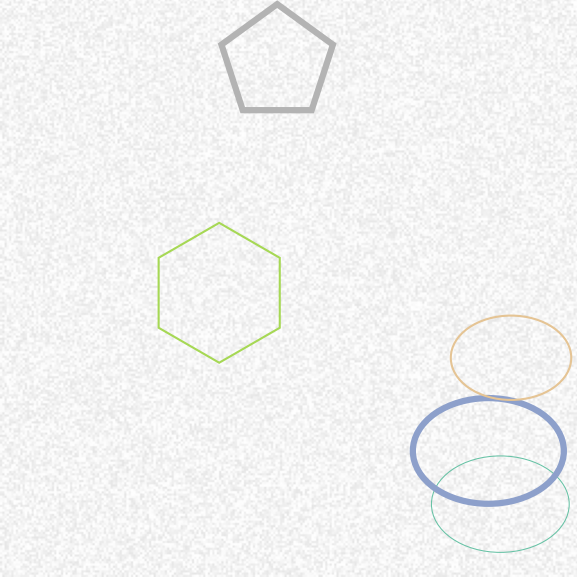[{"shape": "oval", "thickness": 0.5, "radius": 0.6, "center": [0.866, 0.126]}, {"shape": "oval", "thickness": 3, "radius": 0.65, "center": [0.846, 0.218]}, {"shape": "hexagon", "thickness": 1, "radius": 0.61, "center": [0.38, 0.492]}, {"shape": "oval", "thickness": 1, "radius": 0.52, "center": [0.885, 0.38]}, {"shape": "pentagon", "thickness": 3, "radius": 0.51, "center": [0.48, 0.89]}]